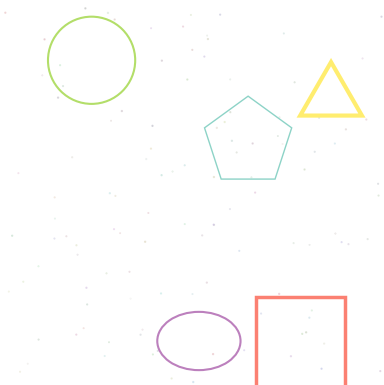[{"shape": "pentagon", "thickness": 1, "radius": 0.6, "center": [0.644, 0.631]}, {"shape": "square", "thickness": 2.5, "radius": 0.58, "center": [0.781, 0.112]}, {"shape": "circle", "thickness": 1.5, "radius": 0.57, "center": [0.238, 0.843]}, {"shape": "oval", "thickness": 1.5, "radius": 0.54, "center": [0.517, 0.114]}, {"shape": "triangle", "thickness": 3, "radius": 0.46, "center": [0.86, 0.746]}]